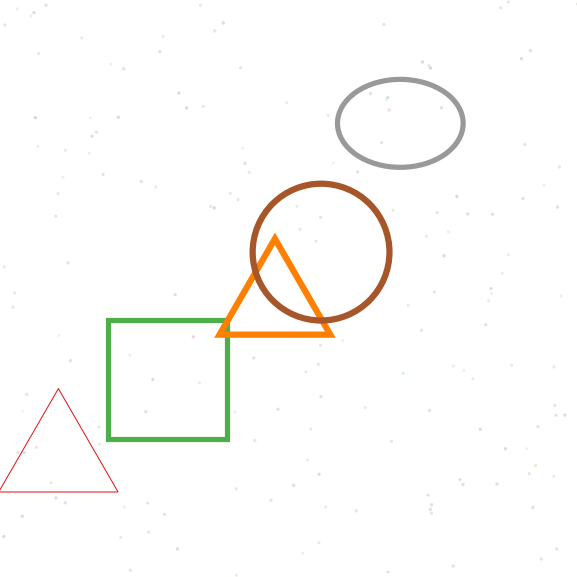[{"shape": "triangle", "thickness": 0.5, "radius": 0.6, "center": [0.101, 0.207]}, {"shape": "square", "thickness": 2.5, "radius": 0.52, "center": [0.29, 0.342]}, {"shape": "triangle", "thickness": 3, "radius": 0.55, "center": [0.476, 0.475]}, {"shape": "circle", "thickness": 3, "radius": 0.59, "center": [0.556, 0.563]}, {"shape": "oval", "thickness": 2.5, "radius": 0.54, "center": [0.693, 0.786]}]